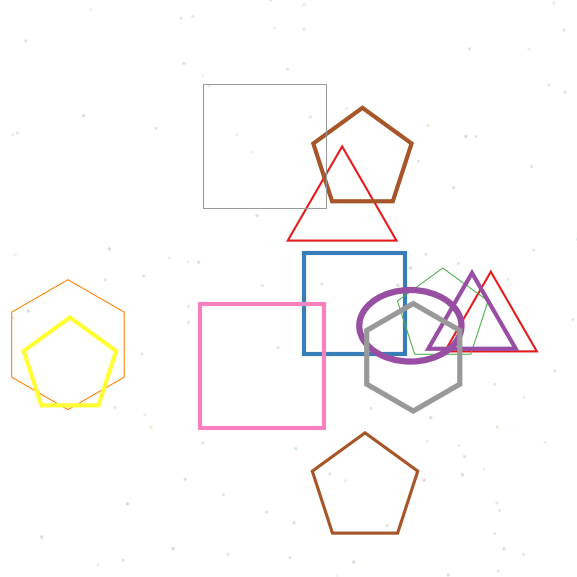[{"shape": "triangle", "thickness": 1, "radius": 0.46, "center": [0.85, 0.437]}, {"shape": "triangle", "thickness": 1, "radius": 0.54, "center": [0.592, 0.637]}, {"shape": "square", "thickness": 2, "radius": 0.44, "center": [0.614, 0.473]}, {"shape": "pentagon", "thickness": 0.5, "radius": 0.41, "center": [0.767, 0.452]}, {"shape": "oval", "thickness": 3, "radius": 0.44, "center": [0.711, 0.435]}, {"shape": "triangle", "thickness": 2, "radius": 0.44, "center": [0.817, 0.439]}, {"shape": "hexagon", "thickness": 0.5, "radius": 0.56, "center": [0.118, 0.402]}, {"shape": "pentagon", "thickness": 2, "radius": 0.42, "center": [0.121, 0.365]}, {"shape": "pentagon", "thickness": 1.5, "radius": 0.48, "center": [0.632, 0.154]}, {"shape": "pentagon", "thickness": 2, "radius": 0.45, "center": [0.628, 0.723]}, {"shape": "square", "thickness": 2, "radius": 0.54, "center": [0.454, 0.365]}, {"shape": "hexagon", "thickness": 2.5, "radius": 0.47, "center": [0.716, 0.38]}, {"shape": "square", "thickness": 0.5, "radius": 0.53, "center": [0.458, 0.746]}]